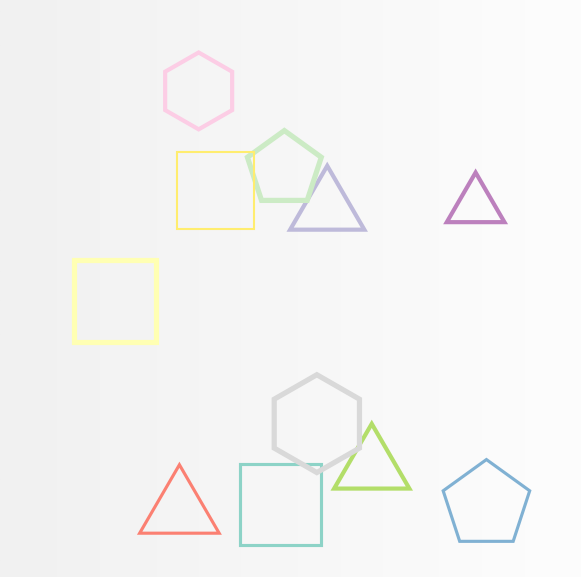[{"shape": "square", "thickness": 1.5, "radius": 0.35, "center": [0.483, 0.126]}, {"shape": "square", "thickness": 2.5, "radius": 0.35, "center": [0.198, 0.478]}, {"shape": "triangle", "thickness": 2, "radius": 0.37, "center": [0.563, 0.638]}, {"shape": "triangle", "thickness": 1.5, "radius": 0.39, "center": [0.309, 0.115]}, {"shape": "pentagon", "thickness": 1.5, "radius": 0.39, "center": [0.837, 0.125]}, {"shape": "triangle", "thickness": 2, "radius": 0.37, "center": [0.64, 0.19]}, {"shape": "hexagon", "thickness": 2, "radius": 0.33, "center": [0.342, 0.842]}, {"shape": "hexagon", "thickness": 2.5, "radius": 0.42, "center": [0.545, 0.266]}, {"shape": "triangle", "thickness": 2, "radius": 0.29, "center": [0.818, 0.643]}, {"shape": "pentagon", "thickness": 2.5, "radius": 0.33, "center": [0.489, 0.706]}, {"shape": "square", "thickness": 1, "radius": 0.33, "center": [0.371, 0.669]}]